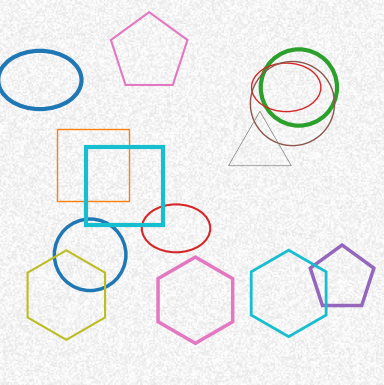[{"shape": "circle", "thickness": 2.5, "radius": 0.46, "center": [0.234, 0.338]}, {"shape": "oval", "thickness": 3, "radius": 0.54, "center": [0.104, 0.792]}, {"shape": "square", "thickness": 1, "radius": 0.47, "center": [0.241, 0.571]}, {"shape": "circle", "thickness": 3, "radius": 0.5, "center": [0.776, 0.773]}, {"shape": "oval", "thickness": 1.5, "radius": 0.44, "center": [0.457, 0.407]}, {"shape": "oval", "thickness": 1, "radius": 0.45, "center": [0.743, 0.773]}, {"shape": "pentagon", "thickness": 2.5, "radius": 0.43, "center": [0.888, 0.277]}, {"shape": "circle", "thickness": 1, "radius": 0.55, "center": [0.76, 0.731]}, {"shape": "hexagon", "thickness": 2.5, "radius": 0.56, "center": [0.507, 0.22]}, {"shape": "pentagon", "thickness": 1.5, "radius": 0.52, "center": [0.387, 0.864]}, {"shape": "triangle", "thickness": 0.5, "radius": 0.47, "center": [0.675, 0.617]}, {"shape": "hexagon", "thickness": 1.5, "radius": 0.58, "center": [0.172, 0.234]}, {"shape": "square", "thickness": 3, "radius": 0.5, "center": [0.324, 0.516]}, {"shape": "hexagon", "thickness": 2, "radius": 0.56, "center": [0.75, 0.238]}]